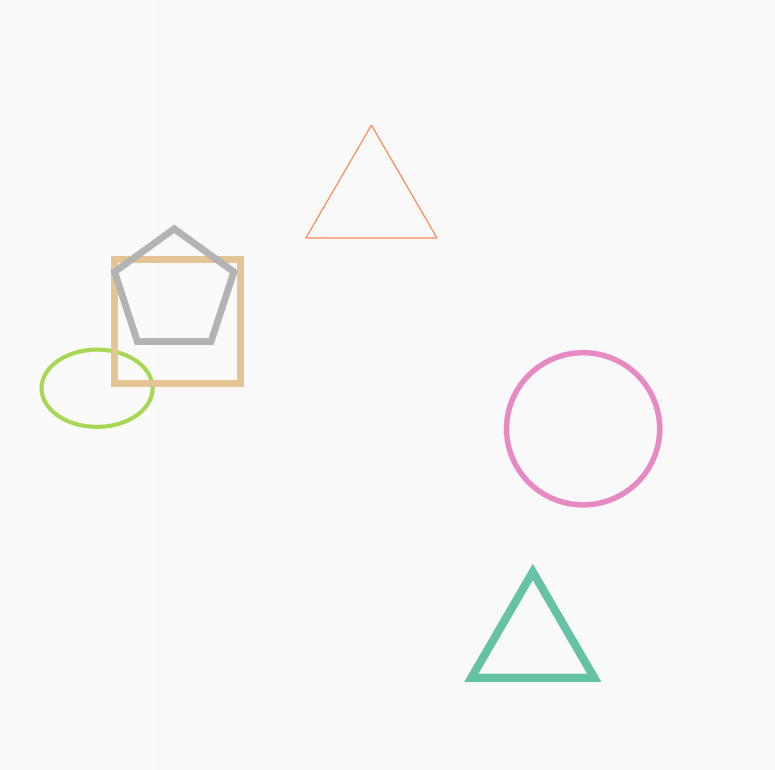[{"shape": "triangle", "thickness": 3, "radius": 0.46, "center": [0.687, 0.165]}, {"shape": "triangle", "thickness": 0.5, "radius": 0.49, "center": [0.479, 0.74]}, {"shape": "circle", "thickness": 2, "radius": 0.49, "center": [0.752, 0.443]}, {"shape": "oval", "thickness": 1.5, "radius": 0.36, "center": [0.125, 0.496]}, {"shape": "square", "thickness": 2.5, "radius": 0.4, "center": [0.228, 0.583]}, {"shape": "pentagon", "thickness": 2.5, "radius": 0.4, "center": [0.225, 0.622]}]